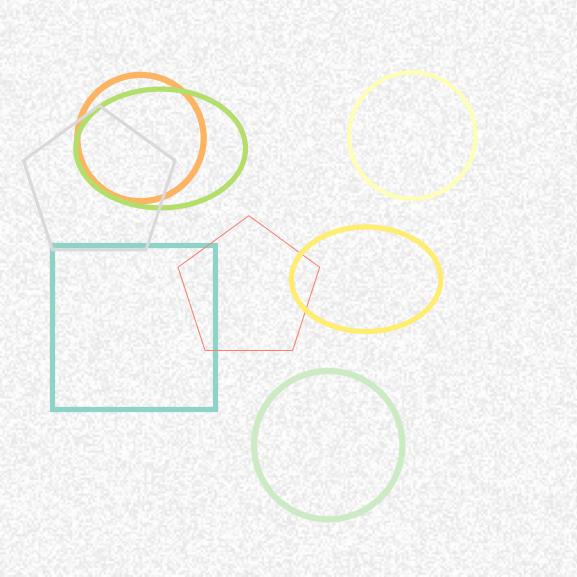[{"shape": "square", "thickness": 2.5, "radius": 0.71, "center": [0.231, 0.433]}, {"shape": "circle", "thickness": 2, "radius": 0.55, "center": [0.714, 0.764]}, {"shape": "pentagon", "thickness": 0.5, "radius": 0.64, "center": [0.431, 0.497]}, {"shape": "circle", "thickness": 3, "radius": 0.55, "center": [0.243, 0.76]}, {"shape": "oval", "thickness": 2.5, "radius": 0.73, "center": [0.278, 0.742]}, {"shape": "pentagon", "thickness": 1.5, "radius": 0.69, "center": [0.172, 0.678]}, {"shape": "circle", "thickness": 3, "radius": 0.64, "center": [0.568, 0.228]}, {"shape": "oval", "thickness": 2.5, "radius": 0.65, "center": [0.634, 0.516]}]